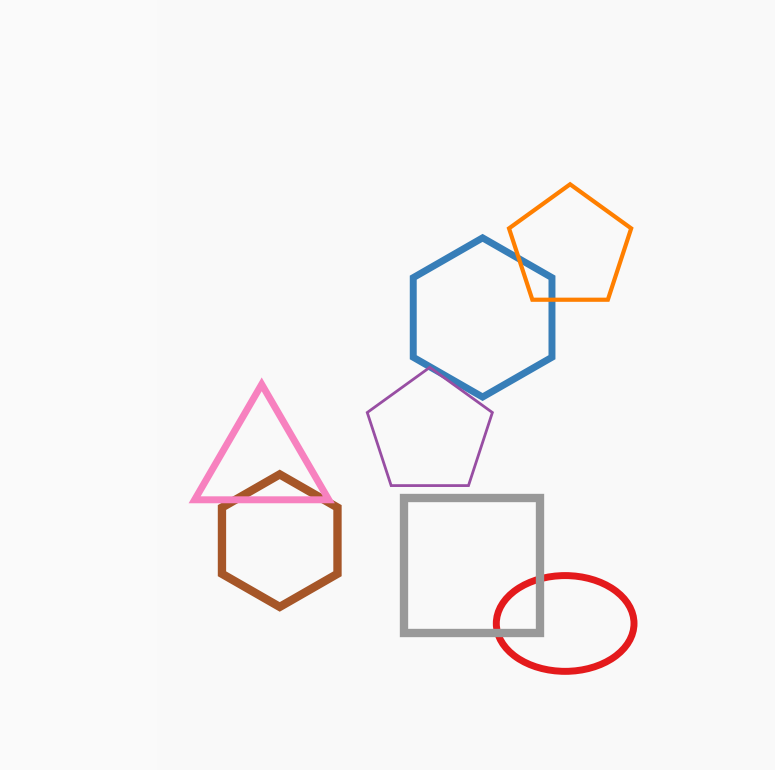[{"shape": "oval", "thickness": 2.5, "radius": 0.44, "center": [0.729, 0.19]}, {"shape": "hexagon", "thickness": 2.5, "radius": 0.52, "center": [0.623, 0.588]}, {"shape": "pentagon", "thickness": 1, "radius": 0.42, "center": [0.555, 0.438]}, {"shape": "pentagon", "thickness": 1.5, "radius": 0.41, "center": [0.736, 0.678]}, {"shape": "hexagon", "thickness": 3, "radius": 0.43, "center": [0.361, 0.298]}, {"shape": "triangle", "thickness": 2.5, "radius": 0.5, "center": [0.338, 0.401]}, {"shape": "square", "thickness": 3, "radius": 0.44, "center": [0.609, 0.265]}]